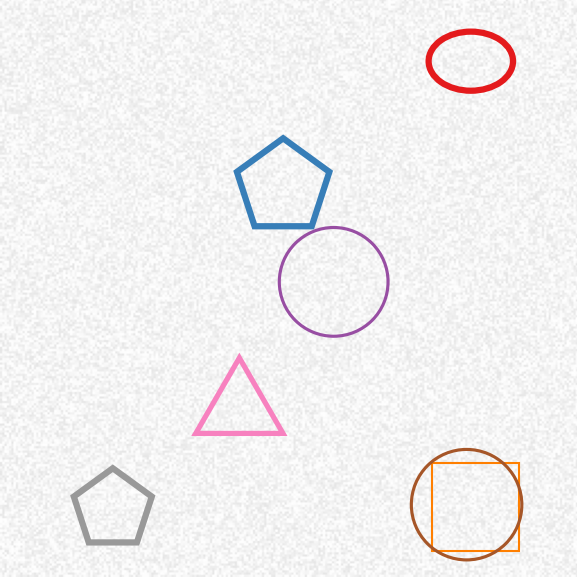[{"shape": "oval", "thickness": 3, "radius": 0.37, "center": [0.815, 0.893]}, {"shape": "pentagon", "thickness": 3, "radius": 0.42, "center": [0.49, 0.675]}, {"shape": "circle", "thickness": 1.5, "radius": 0.47, "center": [0.578, 0.511]}, {"shape": "square", "thickness": 1, "radius": 0.38, "center": [0.823, 0.122]}, {"shape": "circle", "thickness": 1.5, "radius": 0.48, "center": [0.808, 0.125]}, {"shape": "triangle", "thickness": 2.5, "radius": 0.44, "center": [0.414, 0.292]}, {"shape": "pentagon", "thickness": 3, "radius": 0.35, "center": [0.195, 0.117]}]